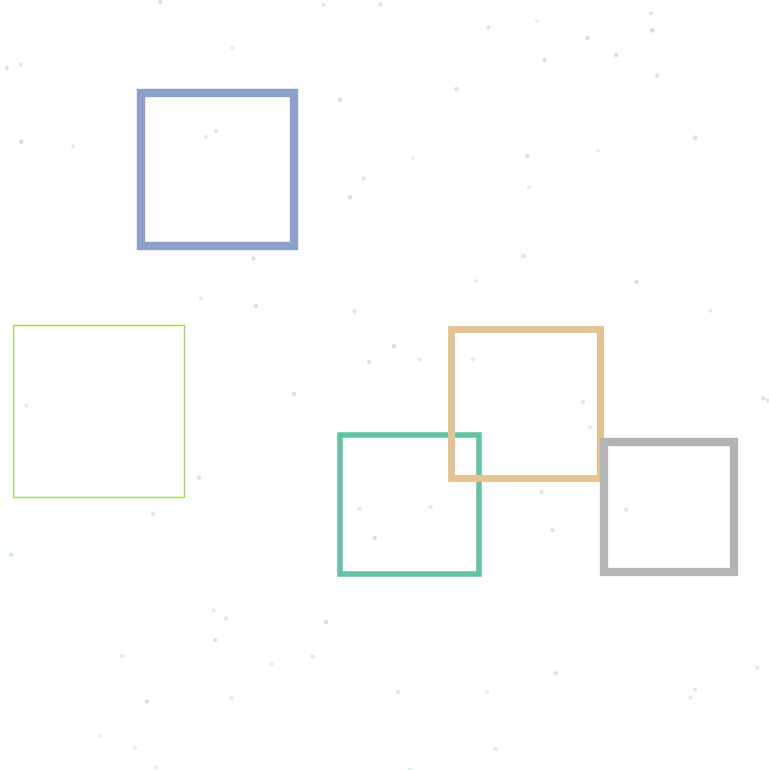[{"shape": "square", "thickness": 2, "radius": 0.45, "center": [0.532, 0.345]}, {"shape": "square", "thickness": 3, "radius": 0.5, "center": [0.283, 0.78]}, {"shape": "square", "thickness": 0.5, "radius": 0.56, "center": [0.128, 0.466]}, {"shape": "square", "thickness": 2.5, "radius": 0.48, "center": [0.683, 0.476]}, {"shape": "square", "thickness": 3, "radius": 0.42, "center": [0.869, 0.341]}]